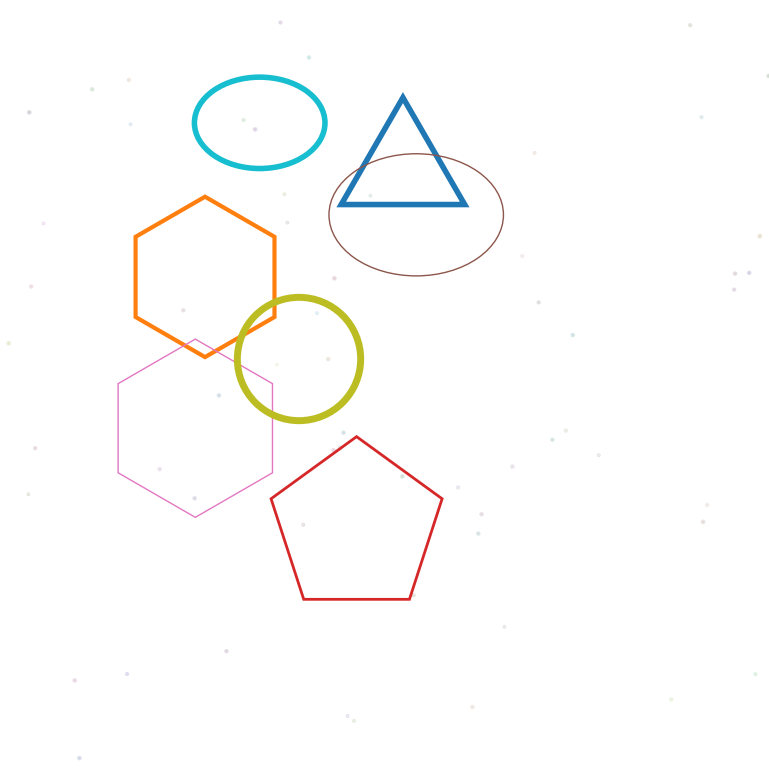[{"shape": "triangle", "thickness": 2, "radius": 0.46, "center": [0.523, 0.781]}, {"shape": "hexagon", "thickness": 1.5, "radius": 0.52, "center": [0.266, 0.64]}, {"shape": "pentagon", "thickness": 1, "radius": 0.58, "center": [0.463, 0.316]}, {"shape": "oval", "thickness": 0.5, "radius": 0.57, "center": [0.541, 0.721]}, {"shape": "hexagon", "thickness": 0.5, "radius": 0.58, "center": [0.254, 0.444]}, {"shape": "circle", "thickness": 2.5, "radius": 0.4, "center": [0.388, 0.534]}, {"shape": "oval", "thickness": 2, "radius": 0.42, "center": [0.337, 0.84]}]